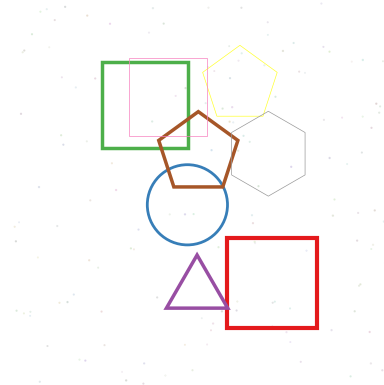[{"shape": "square", "thickness": 3, "radius": 0.59, "center": [0.707, 0.265]}, {"shape": "circle", "thickness": 2, "radius": 0.52, "center": [0.487, 0.468]}, {"shape": "square", "thickness": 2.5, "radius": 0.56, "center": [0.376, 0.728]}, {"shape": "triangle", "thickness": 2.5, "radius": 0.46, "center": [0.512, 0.246]}, {"shape": "pentagon", "thickness": 0.5, "radius": 0.51, "center": [0.623, 0.781]}, {"shape": "pentagon", "thickness": 2.5, "radius": 0.54, "center": [0.515, 0.602]}, {"shape": "square", "thickness": 0.5, "radius": 0.51, "center": [0.436, 0.748]}, {"shape": "hexagon", "thickness": 0.5, "radius": 0.55, "center": [0.697, 0.601]}]